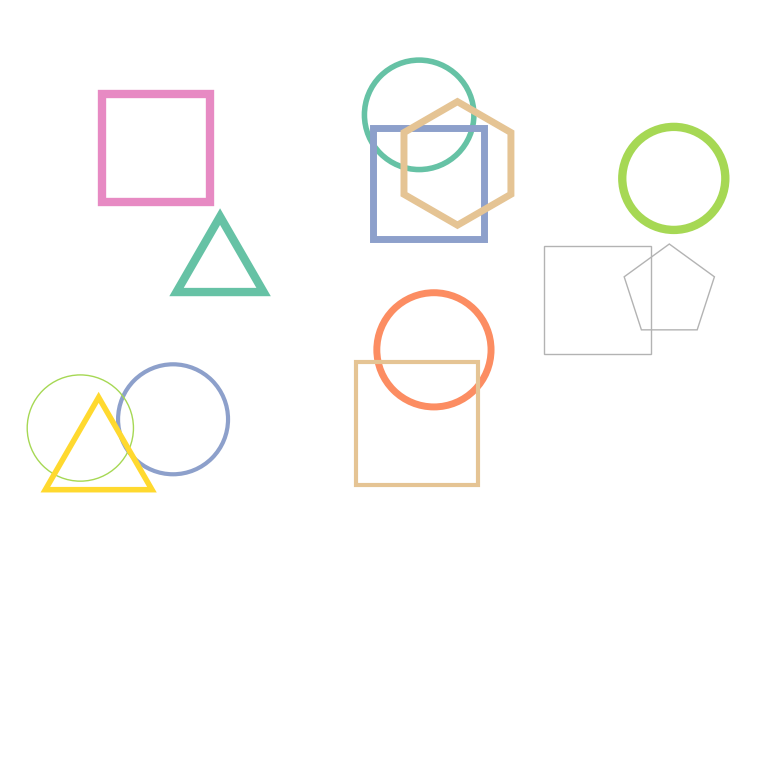[{"shape": "circle", "thickness": 2, "radius": 0.36, "center": [0.544, 0.851]}, {"shape": "triangle", "thickness": 3, "radius": 0.33, "center": [0.286, 0.653]}, {"shape": "circle", "thickness": 2.5, "radius": 0.37, "center": [0.564, 0.546]}, {"shape": "square", "thickness": 2.5, "radius": 0.36, "center": [0.557, 0.762]}, {"shape": "circle", "thickness": 1.5, "radius": 0.36, "center": [0.225, 0.455]}, {"shape": "square", "thickness": 3, "radius": 0.35, "center": [0.203, 0.808]}, {"shape": "circle", "thickness": 3, "radius": 0.33, "center": [0.875, 0.768]}, {"shape": "circle", "thickness": 0.5, "radius": 0.34, "center": [0.104, 0.444]}, {"shape": "triangle", "thickness": 2, "radius": 0.4, "center": [0.128, 0.404]}, {"shape": "hexagon", "thickness": 2.5, "radius": 0.4, "center": [0.594, 0.788]}, {"shape": "square", "thickness": 1.5, "radius": 0.4, "center": [0.542, 0.45]}, {"shape": "pentagon", "thickness": 0.5, "radius": 0.31, "center": [0.869, 0.621]}, {"shape": "square", "thickness": 0.5, "radius": 0.35, "center": [0.776, 0.61]}]